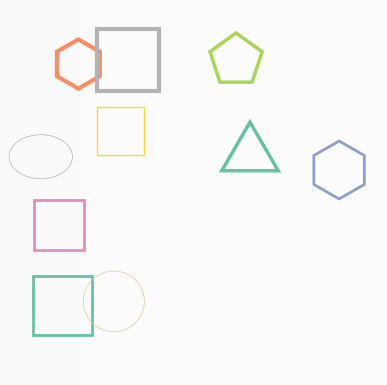[{"shape": "triangle", "thickness": 2.5, "radius": 0.42, "center": [0.645, 0.599]}, {"shape": "square", "thickness": 2, "radius": 0.38, "center": [0.161, 0.207]}, {"shape": "hexagon", "thickness": 3, "radius": 0.32, "center": [0.202, 0.834]}, {"shape": "hexagon", "thickness": 2, "radius": 0.38, "center": [0.875, 0.559]}, {"shape": "square", "thickness": 2, "radius": 0.32, "center": [0.153, 0.415]}, {"shape": "pentagon", "thickness": 2.5, "radius": 0.35, "center": [0.609, 0.844]}, {"shape": "square", "thickness": 1, "radius": 0.31, "center": [0.311, 0.66]}, {"shape": "circle", "thickness": 0.5, "radius": 0.39, "center": [0.294, 0.217]}, {"shape": "square", "thickness": 3, "radius": 0.4, "center": [0.329, 0.843]}, {"shape": "oval", "thickness": 0.5, "radius": 0.41, "center": [0.105, 0.593]}]